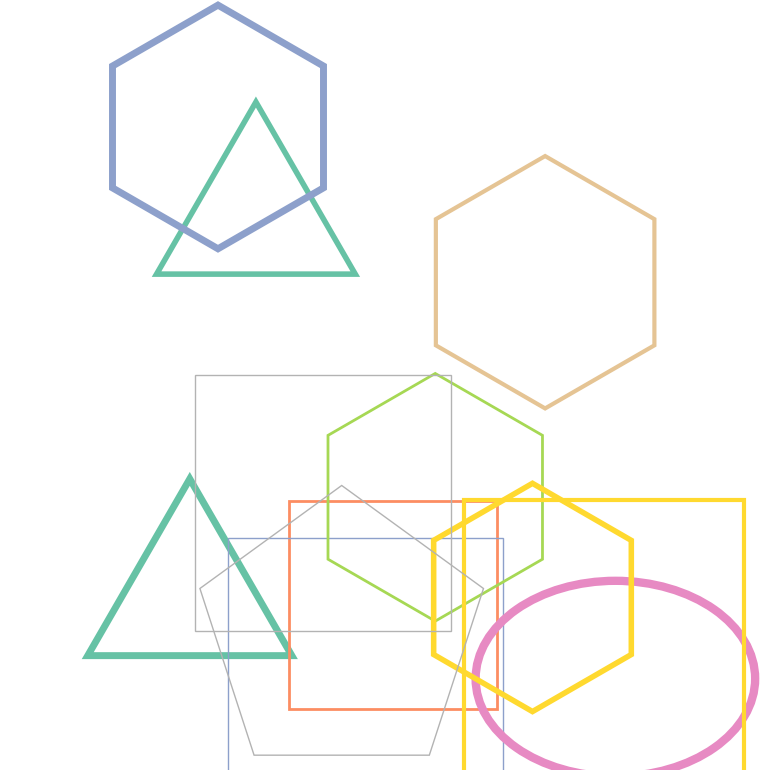[{"shape": "triangle", "thickness": 2.5, "radius": 0.77, "center": [0.246, 0.225]}, {"shape": "triangle", "thickness": 2, "radius": 0.74, "center": [0.332, 0.718]}, {"shape": "square", "thickness": 1, "radius": 0.68, "center": [0.51, 0.215]}, {"shape": "square", "thickness": 0.5, "radius": 0.89, "center": [0.475, 0.122]}, {"shape": "hexagon", "thickness": 2.5, "radius": 0.79, "center": [0.283, 0.835]}, {"shape": "oval", "thickness": 3, "radius": 0.91, "center": [0.799, 0.119]}, {"shape": "hexagon", "thickness": 1, "radius": 0.8, "center": [0.565, 0.354]}, {"shape": "hexagon", "thickness": 2, "radius": 0.74, "center": [0.692, 0.224]}, {"shape": "square", "thickness": 1.5, "radius": 0.91, "center": [0.784, 0.168]}, {"shape": "hexagon", "thickness": 1.5, "radius": 0.82, "center": [0.708, 0.633]}, {"shape": "square", "thickness": 0.5, "radius": 0.83, "center": [0.42, 0.347]}, {"shape": "pentagon", "thickness": 0.5, "radius": 0.97, "center": [0.444, 0.176]}]